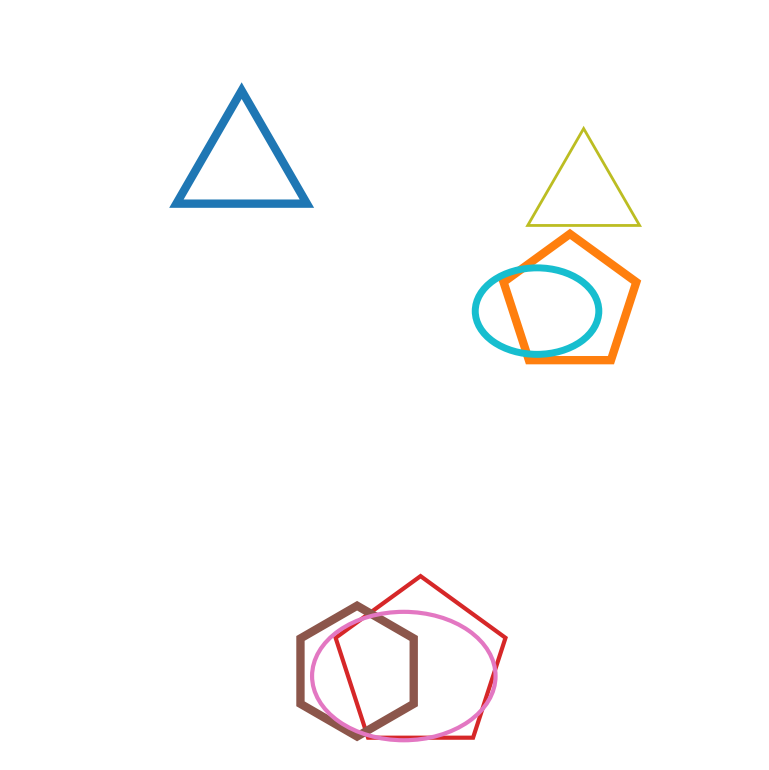[{"shape": "triangle", "thickness": 3, "radius": 0.49, "center": [0.314, 0.784]}, {"shape": "pentagon", "thickness": 3, "radius": 0.45, "center": [0.74, 0.606]}, {"shape": "pentagon", "thickness": 1.5, "radius": 0.58, "center": [0.546, 0.136]}, {"shape": "hexagon", "thickness": 3, "radius": 0.42, "center": [0.464, 0.128]}, {"shape": "oval", "thickness": 1.5, "radius": 0.6, "center": [0.524, 0.122]}, {"shape": "triangle", "thickness": 1, "radius": 0.42, "center": [0.758, 0.749]}, {"shape": "oval", "thickness": 2.5, "radius": 0.4, "center": [0.697, 0.596]}]